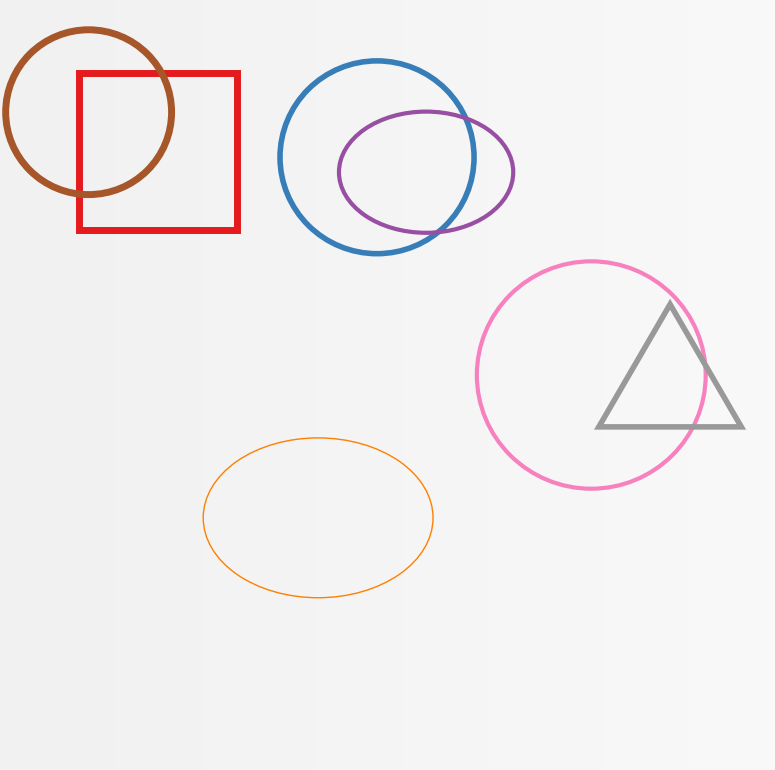[{"shape": "square", "thickness": 2.5, "radius": 0.51, "center": [0.204, 0.804]}, {"shape": "circle", "thickness": 2, "radius": 0.63, "center": [0.486, 0.796]}, {"shape": "oval", "thickness": 1.5, "radius": 0.56, "center": [0.55, 0.776]}, {"shape": "oval", "thickness": 0.5, "radius": 0.74, "center": [0.41, 0.328]}, {"shape": "circle", "thickness": 2.5, "radius": 0.54, "center": [0.114, 0.854]}, {"shape": "circle", "thickness": 1.5, "radius": 0.74, "center": [0.763, 0.513]}, {"shape": "triangle", "thickness": 2, "radius": 0.53, "center": [0.865, 0.499]}]